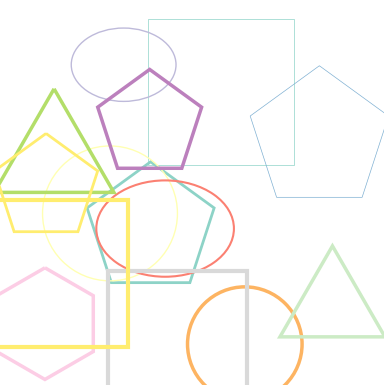[{"shape": "pentagon", "thickness": 2, "radius": 0.87, "center": [0.391, 0.406]}, {"shape": "square", "thickness": 0.5, "radius": 0.94, "center": [0.574, 0.761]}, {"shape": "circle", "thickness": 1, "radius": 0.88, "center": [0.286, 0.446]}, {"shape": "oval", "thickness": 1, "radius": 0.68, "center": [0.321, 0.832]}, {"shape": "oval", "thickness": 1.5, "radius": 0.89, "center": [0.429, 0.406]}, {"shape": "pentagon", "thickness": 0.5, "radius": 0.94, "center": [0.83, 0.64]}, {"shape": "circle", "thickness": 2.5, "radius": 0.74, "center": [0.636, 0.106]}, {"shape": "triangle", "thickness": 2.5, "radius": 0.9, "center": [0.14, 0.59]}, {"shape": "hexagon", "thickness": 2.5, "radius": 0.73, "center": [0.117, 0.159]}, {"shape": "square", "thickness": 3, "radius": 0.9, "center": [0.46, 0.115]}, {"shape": "pentagon", "thickness": 2.5, "radius": 0.71, "center": [0.389, 0.678]}, {"shape": "triangle", "thickness": 2.5, "radius": 0.79, "center": [0.864, 0.204]}, {"shape": "square", "thickness": 3, "radius": 0.95, "center": [0.143, 0.29]}, {"shape": "pentagon", "thickness": 2, "radius": 0.71, "center": [0.12, 0.512]}]